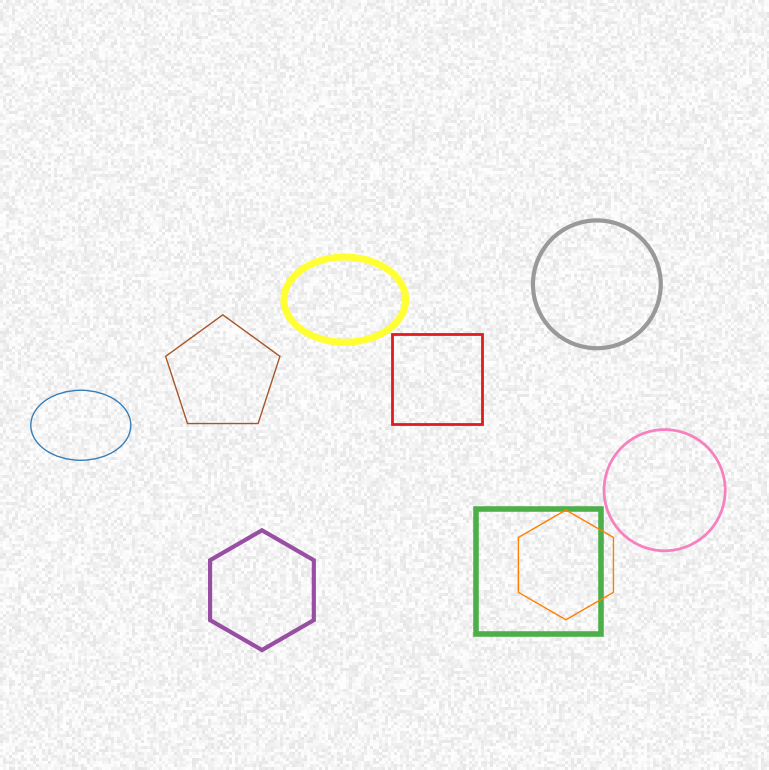[{"shape": "square", "thickness": 1, "radius": 0.29, "center": [0.568, 0.508]}, {"shape": "oval", "thickness": 0.5, "radius": 0.32, "center": [0.105, 0.448]}, {"shape": "square", "thickness": 2, "radius": 0.41, "center": [0.7, 0.258]}, {"shape": "hexagon", "thickness": 1.5, "radius": 0.39, "center": [0.34, 0.234]}, {"shape": "hexagon", "thickness": 0.5, "radius": 0.36, "center": [0.735, 0.266]}, {"shape": "oval", "thickness": 2.5, "radius": 0.4, "center": [0.448, 0.611]}, {"shape": "pentagon", "thickness": 0.5, "radius": 0.39, "center": [0.289, 0.513]}, {"shape": "circle", "thickness": 1, "radius": 0.39, "center": [0.863, 0.363]}, {"shape": "circle", "thickness": 1.5, "radius": 0.41, "center": [0.775, 0.631]}]